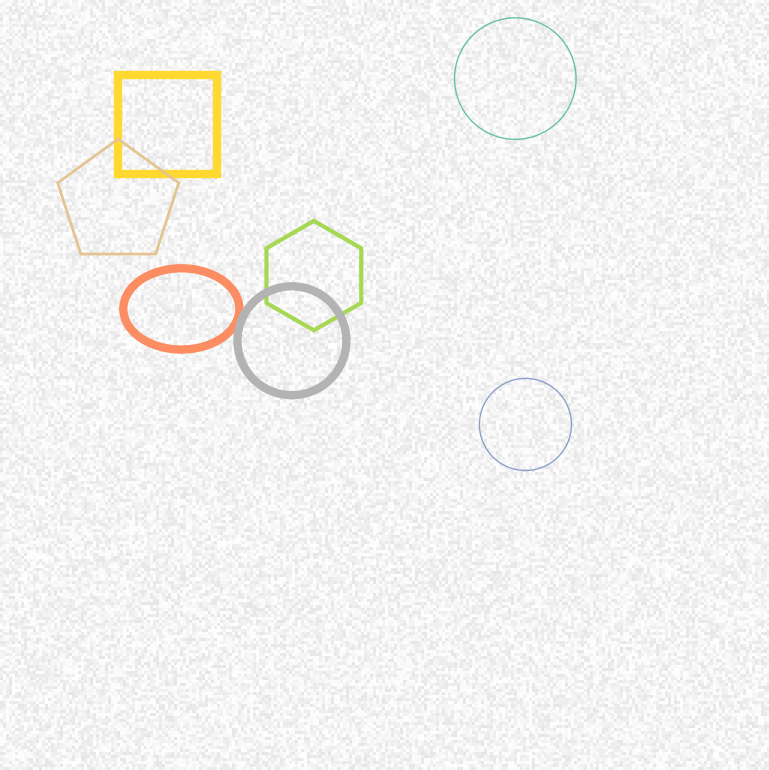[{"shape": "circle", "thickness": 0.5, "radius": 0.39, "center": [0.669, 0.898]}, {"shape": "oval", "thickness": 3, "radius": 0.38, "center": [0.236, 0.599]}, {"shape": "circle", "thickness": 0.5, "radius": 0.3, "center": [0.682, 0.449]}, {"shape": "hexagon", "thickness": 1.5, "radius": 0.36, "center": [0.408, 0.642]}, {"shape": "square", "thickness": 3, "radius": 0.32, "center": [0.217, 0.839]}, {"shape": "pentagon", "thickness": 1, "radius": 0.41, "center": [0.154, 0.737]}, {"shape": "circle", "thickness": 3, "radius": 0.35, "center": [0.379, 0.557]}]